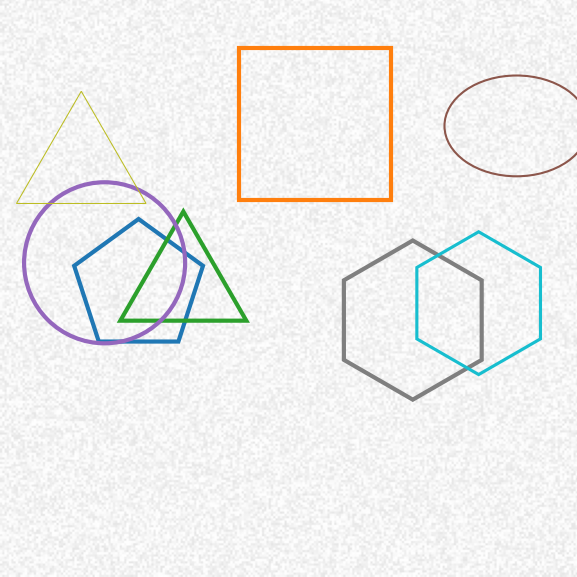[{"shape": "pentagon", "thickness": 2, "radius": 0.59, "center": [0.24, 0.503]}, {"shape": "square", "thickness": 2, "radius": 0.66, "center": [0.545, 0.784]}, {"shape": "triangle", "thickness": 2, "radius": 0.63, "center": [0.317, 0.507]}, {"shape": "circle", "thickness": 2, "radius": 0.7, "center": [0.181, 0.544]}, {"shape": "oval", "thickness": 1, "radius": 0.62, "center": [0.894, 0.781]}, {"shape": "hexagon", "thickness": 2, "radius": 0.69, "center": [0.715, 0.445]}, {"shape": "triangle", "thickness": 0.5, "radius": 0.65, "center": [0.141, 0.712]}, {"shape": "hexagon", "thickness": 1.5, "radius": 0.62, "center": [0.829, 0.474]}]